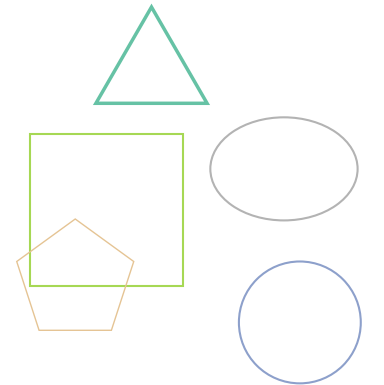[{"shape": "triangle", "thickness": 2.5, "radius": 0.83, "center": [0.393, 0.815]}, {"shape": "circle", "thickness": 1.5, "radius": 0.79, "center": [0.779, 0.163]}, {"shape": "square", "thickness": 1.5, "radius": 0.99, "center": [0.276, 0.455]}, {"shape": "pentagon", "thickness": 1, "radius": 0.8, "center": [0.195, 0.271]}, {"shape": "oval", "thickness": 1.5, "radius": 0.96, "center": [0.738, 0.561]}]